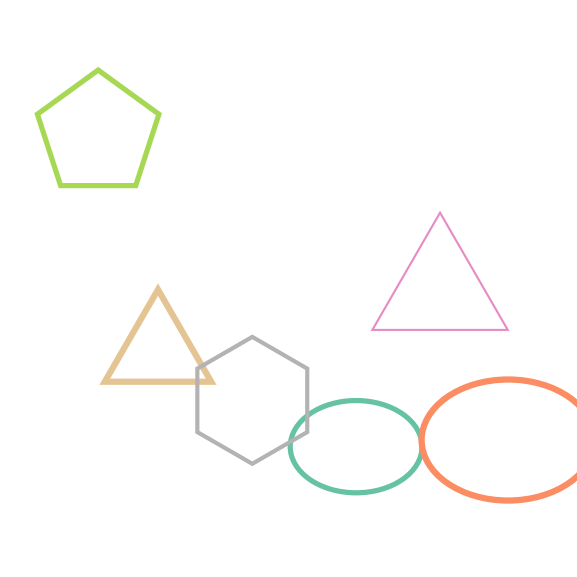[{"shape": "oval", "thickness": 2.5, "radius": 0.57, "center": [0.617, 0.226]}, {"shape": "oval", "thickness": 3, "radius": 0.75, "center": [0.88, 0.237]}, {"shape": "triangle", "thickness": 1, "radius": 0.68, "center": [0.762, 0.496]}, {"shape": "pentagon", "thickness": 2.5, "radius": 0.55, "center": [0.17, 0.767]}, {"shape": "triangle", "thickness": 3, "radius": 0.53, "center": [0.274, 0.391]}, {"shape": "hexagon", "thickness": 2, "radius": 0.55, "center": [0.437, 0.306]}]